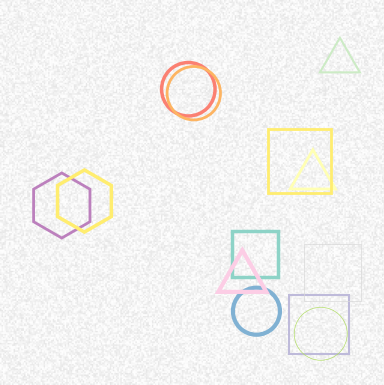[{"shape": "square", "thickness": 2.5, "radius": 0.3, "center": [0.662, 0.341]}, {"shape": "triangle", "thickness": 2, "radius": 0.34, "center": [0.813, 0.543]}, {"shape": "square", "thickness": 1.5, "radius": 0.39, "center": [0.828, 0.157]}, {"shape": "circle", "thickness": 2.5, "radius": 0.35, "center": [0.489, 0.768]}, {"shape": "circle", "thickness": 3, "radius": 0.31, "center": [0.666, 0.192]}, {"shape": "circle", "thickness": 2, "radius": 0.35, "center": [0.503, 0.758]}, {"shape": "circle", "thickness": 0.5, "radius": 0.34, "center": [0.833, 0.133]}, {"shape": "triangle", "thickness": 3, "radius": 0.36, "center": [0.629, 0.278]}, {"shape": "square", "thickness": 0.5, "radius": 0.37, "center": [0.864, 0.293]}, {"shape": "hexagon", "thickness": 2, "radius": 0.42, "center": [0.16, 0.466]}, {"shape": "triangle", "thickness": 1.5, "radius": 0.3, "center": [0.883, 0.842]}, {"shape": "hexagon", "thickness": 2.5, "radius": 0.4, "center": [0.219, 0.478]}, {"shape": "square", "thickness": 2, "radius": 0.41, "center": [0.778, 0.581]}]